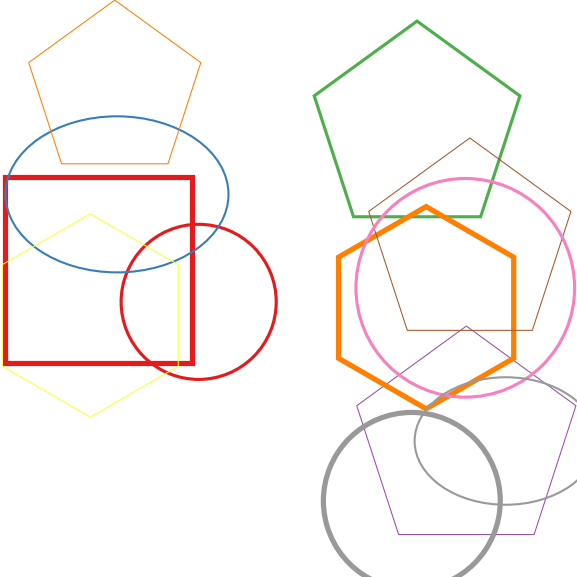[{"shape": "circle", "thickness": 1.5, "radius": 0.67, "center": [0.344, 0.476]}, {"shape": "square", "thickness": 2.5, "radius": 0.81, "center": [0.171, 0.531]}, {"shape": "oval", "thickness": 1, "radius": 0.97, "center": [0.203, 0.663]}, {"shape": "pentagon", "thickness": 1.5, "radius": 0.94, "center": [0.722, 0.775]}, {"shape": "pentagon", "thickness": 0.5, "radius": 1.0, "center": [0.808, 0.235]}, {"shape": "hexagon", "thickness": 2.5, "radius": 0.88, "center": [0.738, 0.466]}, {"shape": "pentagon", "thickness": 0.5, "radius": 0.78, "center": [0.199, 0.842]}, {"shape": "hexagon", "thickness": 0.5, "radius": 0.88, "center": [0.156, 0.453]}, {"shape": "pentagon", "thickness": 0.5, "radius": 0.92, "center": [0.814, 0.576]}, {"shape": "circle", "thickness": 1.5, "radius": 0.95, "center": [0.806, 0.501]}, {"shape": "circle", "thickness": 2.5, "radius": 0.77, "center": [0.713, 0.132]}, {"shape": "oval", "thickness": 1, "radius": 0.79, "center": [0.876, 0.235]}]